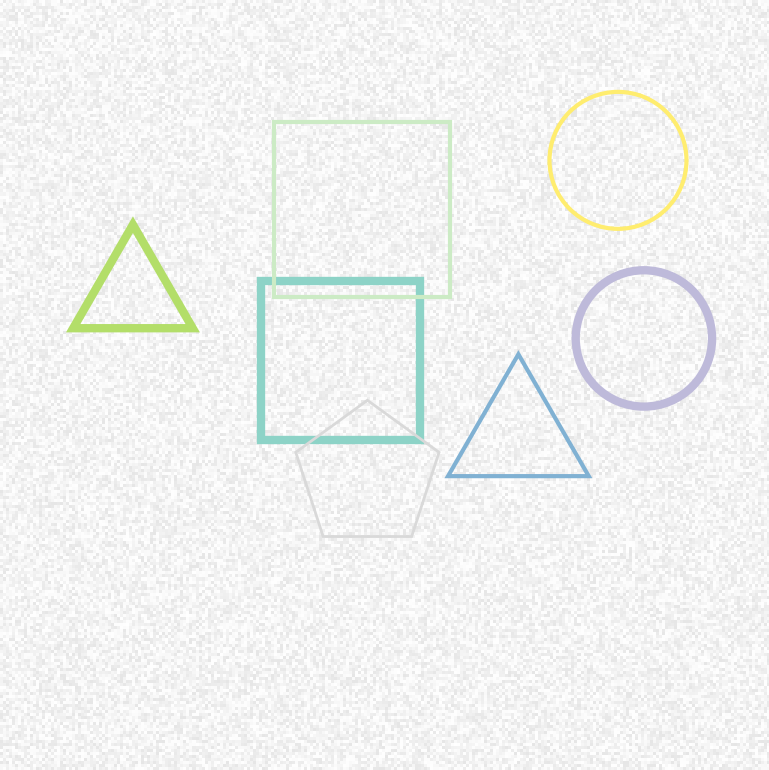[{"shape": "square", "thickness": 3, "radius": 0.52, "center": [0.443, 0.532]}, {"shape": "circle", "thickness": 3, "radius": 0.44, "center": [0.836, 0.56]}, {"shape": "triangle", "thickness": 1.5, "radius": 0.53, "center": [0.673, 0.434]}, {"shape": "triangle", "thickness": 3, "radius": 0.45, "center": [0.173, 0.619]}, {"shape": "pentagon", "thickness": 1, "radius": 0.49, "center": [0.477, 0.382]}, {"shape": "square", "thickness": 1.5, "radius": 0.57, "center": [0.47, 0.728]}, {"shape": "circle", "thickness": 1.5, "radius": 0.44, "center": [0.803, 0.792]}]